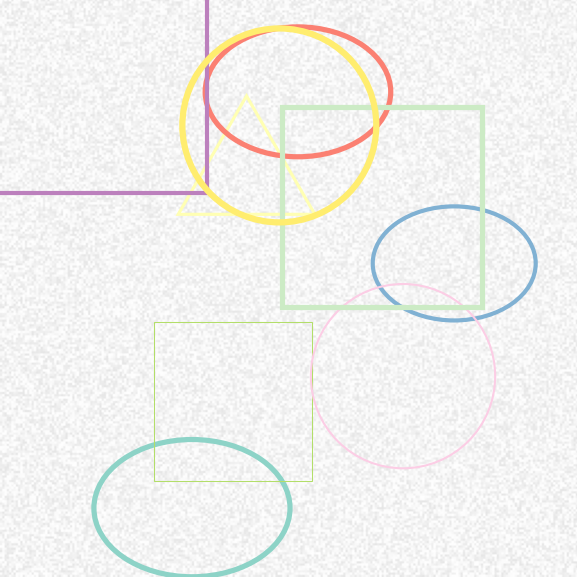[{"shape": "oval", "thickness": 2.5, "radius": 0.85, "center": [0.332, 0.119]}, {"shape": "triangle", "thickness": 1.5, "radius": 0.68, "center": [0.427, 0.696]}, {"shape": "oval", "thickness": 2.5, "radius": 0.8, "center": [0.516, 0.84]}, {"shape": "oval", "thickness": 2, "radius": 0.71, "center": [0.787, 0.543]}, {"shape": "square", "thickness": 0.5, "radius": 0.69, "center": [0.404, 0.304]}, {"shape": "circle", "thickness": 1, "radius": 0.8, "center": [0.698, 0.348]}, {"shape": "square", "thickness": 2, "radius": 1.0, "center": [0.158, 0.865]}, {"shape": "square", "thickness": 2.5, "radius": 0.87, "center": [0.662, 0.641]}, {"shape": "circle", "thickness": 3, "radius": 0.84, "center": [0.484, 0.782]}]